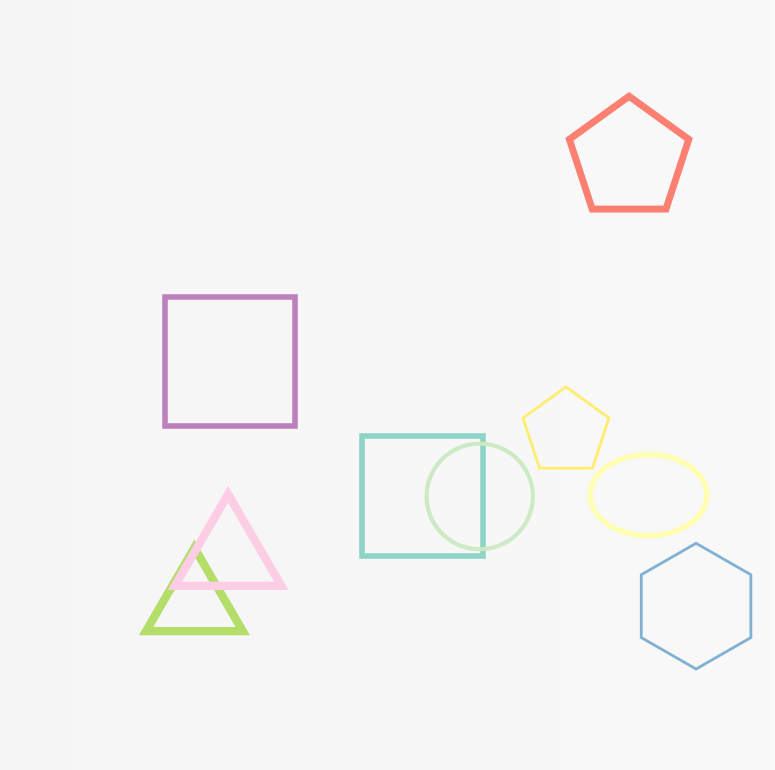[{"shape": "square", "thickness": 2, "radius": 0.39, "center": [0.545, 0.355]}, {"shape": "oval", "thickness": 2, "radius": 0.38, "center": [0.837, 0.357]}, {"shape": "pentagon", "thickness": 2.5, "radius": 0.4, "center": [0.812, 0.794]}, {"shape": "hexagon", "thickness": 1, "radius": 0.41, "center": [0.898, 0.213]}, {"shape": "triangle", "thickness": 3, "radius": 0.36, "center": [0.251, 0.216]}, {"shape": "triangle", "thickness": 3, "radius": 0.4, "center": [0.294, 0.279]}, {"shape": "square", "thickness": 2, "radius": 0.42, "center": [0.297, 0.53]}, {"shape": "circle", "thickness": 1.5, "radius": 0.34, "center": [0.619, 0.355]}, {"shape": "pentagon", "thickness": 1, "radius": 0.29, "center": [0.73, 0.439]}]